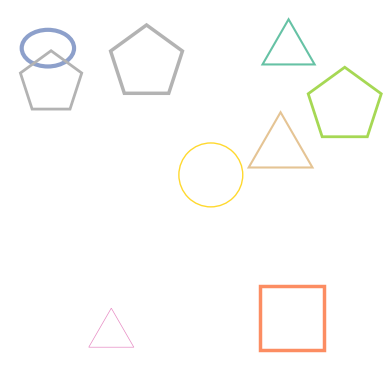[{"shape": "triangle", "thickness": 1.5, "radius": 0.39, "center": [0.75, 0.872]}, {"shape": "square", "thickness": 2.5, "radius": 0.41, "center": [0.759, 0.174]}, {"shape": "oval", "thickness": 3, "radius": 0.34, "center": [0.124, 0.875]}, {"shape": "triangle", "thickness": 0.5, "radius": 0.34, "center": [0.289, 0.132]}, {"shape": "pentagon", "thickness": 2, "radius": 0.5, "center": [0.895, 0.726]}, {"shape": "circle", "thickness": 1, "radius": 0.41, "center": [0.548, 0.546]}, {"shape": "triangle", "thickness": 1.5, "radius": 0.48, "center": [0.729, 0.613]}, {"shape": "pentagon", "thickness": 2.5, "radius": 0.49, "center": [0.381, 0.837]}, {"shape": "pentagon", "thickness": 2, "radius": 0.42, "center": [0.133, 0.784]}]